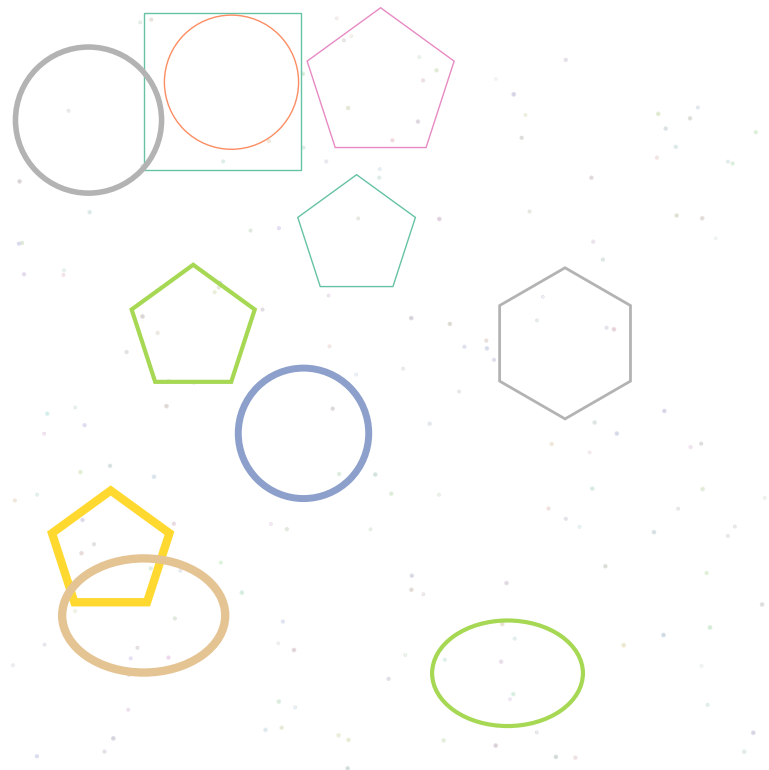[{"shape": "pentagon", "thickness": 0.5, "radius": 0.4, "center": [0.463, 0.693]}, {"shape": "square", "thickness": 0.5, "radius": 0.51, "center": [0.289, 0.881]}, {"shape": "circle", "thickness": 0.5, "radius": 0.44, "center": [0.301, 0.893]}, {"shape": "circle", "thickness": 2.5, "radius": 0.42, "center": [0.394, 0.437]}, {"shape": "pentagon", "thickness": 0.5, "radius": 0.5, "center": [0.494, 0.89]}, {"shape": "oval", "thickness": 1.5, "radius": 0.49, "center": [0.659, 0.126]}, {"shape": "pentagon", "thickness": 1.5, "radius": 0.42, "center": [0.251, 0.572]}, {"shape": "pentagon", "thickness": 3, "radius": 0.4, "center": [0.144, 0.283]}, {"shape": "oval", "thickness": 3, "radius": 0.53, "center": [0.187, 0.201]}, {"shape": "circle", "thickness": 2, "radius": 0.47, "center": [0.115, 0.844]}, {"shape": "hexagon", "thickness": 1, "radius": 0.49, "center": [0.734, 0.554]}]